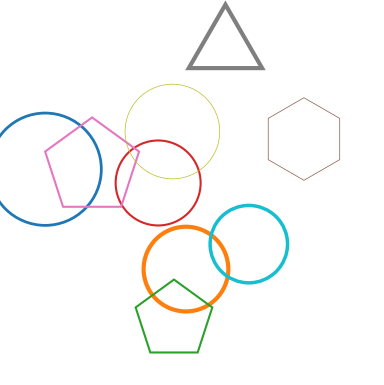[{"shape": "circle", "thickness": 2, "radius": 0.73, "center": [0.117, 0.56]}, {"shape": "circle", "thickness": 3, "radius": 0.55, "center": [0.483, 0.301]}, {"shape": "pentagon", "thickness": 1.5, "radius": 0.52, "center": [0.452, 0.169]}, {"shape": "circle", "thickness": 1.5, "radius": 0.55, "center": [0.411, 0.525]}, {"shape": "hexagon", "thickness": 0.5, "radius": 0.54, "center": [0.79, 0.639]}, {"shape": "pentagon", "thickness": 1.5, "radius": 0.64, "center": [0.239, 0.567]}, {"shape": "triangle", "thickness": 3, "radius": 0.55, "center": [0.586, 0.878]}, {"shape": "circle", "thickness": 0.5, "radius": 0.61, "center": [0.448, 0.658]}, {"shape": "circle", "thickness": 2.5, "radius": 0.5, "center": [0.646, 0.366]}]